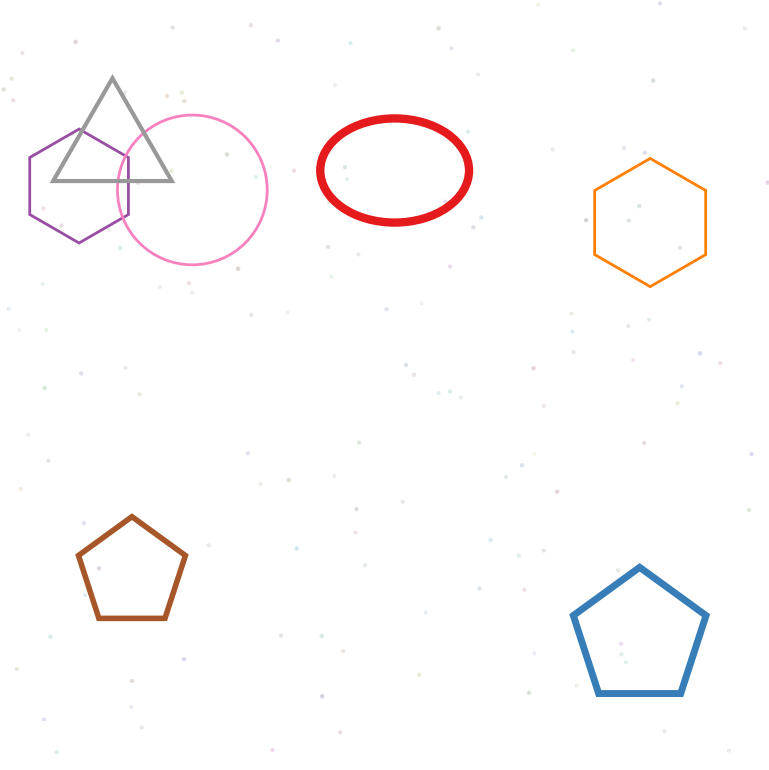[{"shape": "oval", "thickness": 3, "radius": 0.48, "center": [0.513, 0.779]}, {"shape": "pentagon", "thickness": 2.5, "radius": 0.45, "center": [0.831, 0.173]}, {"shape": "hexagon", "thickness": 1, "radius": 0.37, "center": [0.103, 0.758]}, {"shape": "hexagon", "thickness": 1, "radius": 0.42, "center": [0.844, 0.711]}, {"shape": "pentagon", "thickness": 2, "radius": 0.37, "center": [0.171, 0.256]}, {"shape": "circle", "thickness": 1, "radius": 0.49, "center": [0.25, 0.753]}, {"shape": "triangle", "thickness": 1.5, "radius": 0.45, "center": [0.146, 0.809]}]